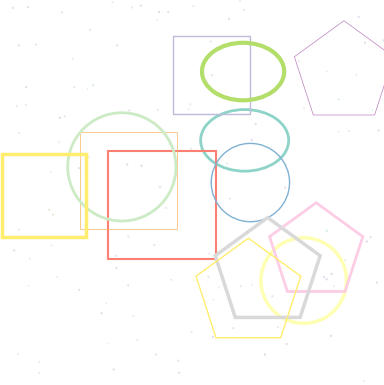[{"shape": "oval", "thickness": 2, "radius": 0.57, "center": [0.635, 0.635]}, {"shape": "circle", "thickness": 2.5, "radius": 0.56, "center": [0.789, 0.271]}, {"shape": "square", "thickness": 1, "radius": 0.5, "center": [0.549, 0.806]}, {"shape": "square", "thickness": 1.5, "radius": 0.7, "center": [0.421, 0.468]}, {"shape": "circle", "thickness": 1, "radius": 0.51, "center": [0.65, 0.526]}, {"shape": "square", "thickness": 0.5, "radius": 0.63, "center": [0.333, 0.531]}, {"shape": "oval", "thickness": 3, "radius": 0.53, "center": [0.631, 0.814]}, {"shape": "pentagon", "thickness": 2, "radius": 0.64, "center": [0.821, 0.346]}, {"shape": "pentagon", "thickness": 2.5, "radius": 0.72, "center": [0.695, 0.291]}, {"shape": "pentagon", "thickness": 0.5, "radius": 0.68, "center": [0.893, 0.811]}, {"shape": "circle", "thickness": 2, "radius": 0.7, "center": [0.317, 0.567]}, {"shape": "square", "thickness": 2.5, "radius": 0.54, "center": [0.114, 0.492]}, {"shape": "pentagon", "thickness": 1, "radius": 0.71, "center": [0.645, 0.238]}]